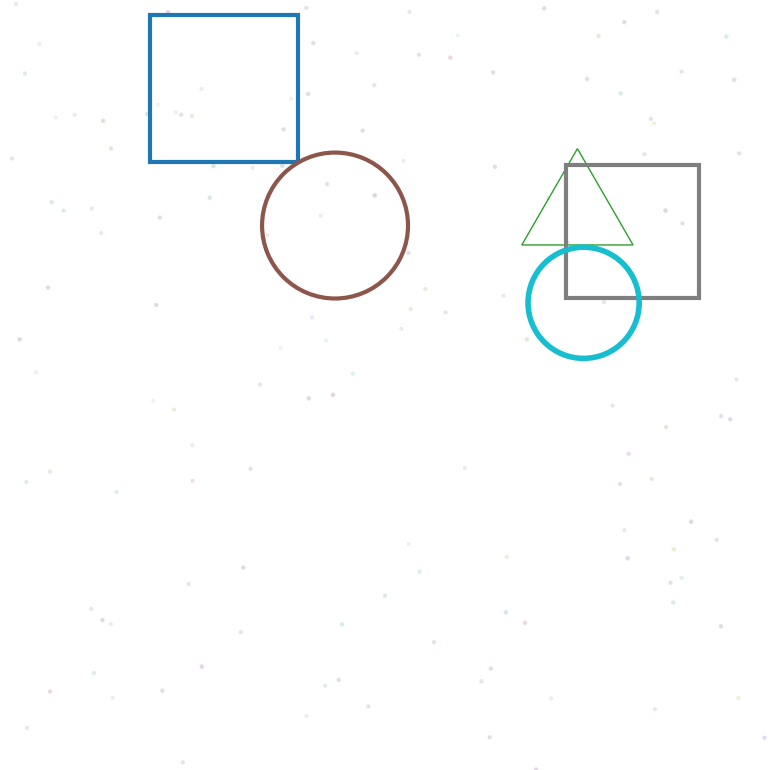[{"shape": "square", "thickness": 1.5, "radius": 0.48, "center": [0.291, 0.885]}, {"shape": "triangle", "thickness": 0.5, "radius": 0.42, "center": [0.75, 0.724]}, {"shape": "circle", "thickness": 1.5, "radius": 0.47, "center": [0.435, 0.707]}, {"shape": "square", "thickness": 1.5, "radius": 0.43, "center": [0.821, 0.699]}, {"shape": "circle", "thickness": 2, "radius": 0.36, "center": [0.758, 0.607]}]